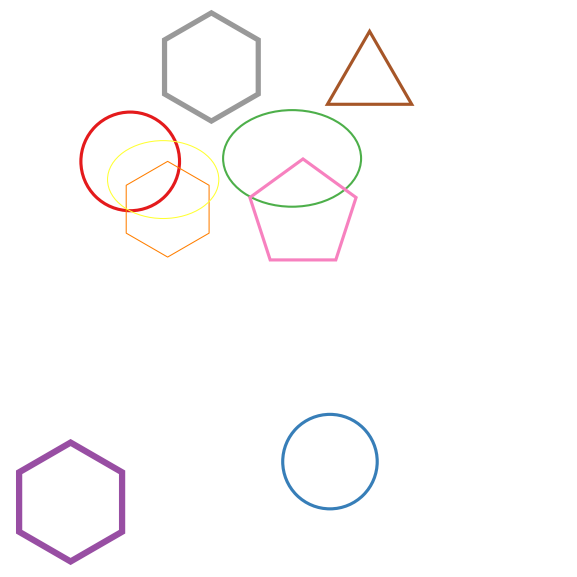[{"shape": "circle", "thickness": 1.5, "radius": 0.43, "center": [0.225, 0.72]}, {"shape": "circle", "thickness": 1.5, "radius": 0.41, "center": [0.571, 0.2]}, {"shape": "oval", "thickness": 1, "radius": 0.6, "center": [0.506, 0.725]}, {"shape": "hexagon", "thickness": 3, "radius": 0.51, "center": [0.122, 0.13]}, {"shape": "hexagon", "thickness": 0.5, "radius": 0.41, "center": [0.29, 0.637]}, {"shape": "oval", "thickness": 0.5, "radius": 0.48, "center": [0.283, 0.688]}, {"shape": "triangle", "thickness": 1.5, "radius": 0.42, "center": [0.64, 0.861]}, {"shape": "pentagon", "thickness": 1.5, "radius": 0.48, "center": [0.525, 0.627]}, {"shape": "hexagon", "thickness": 2.5, "radius": 0.47, "center": [0.366, 0.883]}]